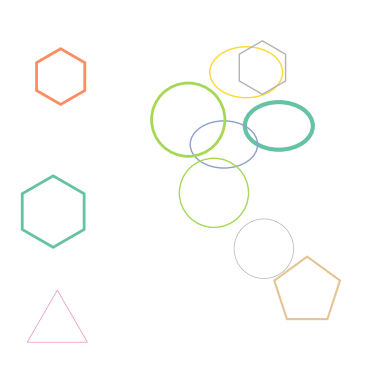[{"shape": "hexagon", "thickness": 2, "radius": 0.46, "center": [0.138, 0.45]}, {"shape": "oval", "thickness": 3, "radius": 0.44, "center": [0.724, 0.673]}, {"shape": "hexagon", "thickness": 2, "radius": 0.36, "center": [0.158, 0.801]}, {"shape": "oval", "thickness": 1, "radius": 0.44, "center": [0.582, 0.625]}, {"shape": "triangle", "thickness": 0.5, "radius": 0.45, "center": [0.149, 0.156]}, {"shape": "circle", "thickness": 2, "radius": 0.48, "center": [0.489, 0.689]}, {"shape": "circle", "thickness": 1, "radius": 0.45, "center": [0.556, 0.499]}, {"shape": "oval", "thickness": 1, "radius": 0.47, "center": [0.64, 0.812]}, {"shape": "pentagon", "thickness": 1.5, "radius": 0.45, "center": [0.798, 0.244]}, {"shape": "circle", "thickness": 0.5, "radius": 0.39, "center": [0.685, 0.354]}, {"shape": "hexagon", "thickness": 1, "radius": 0.35, "center": [0.682, 0.824]}]